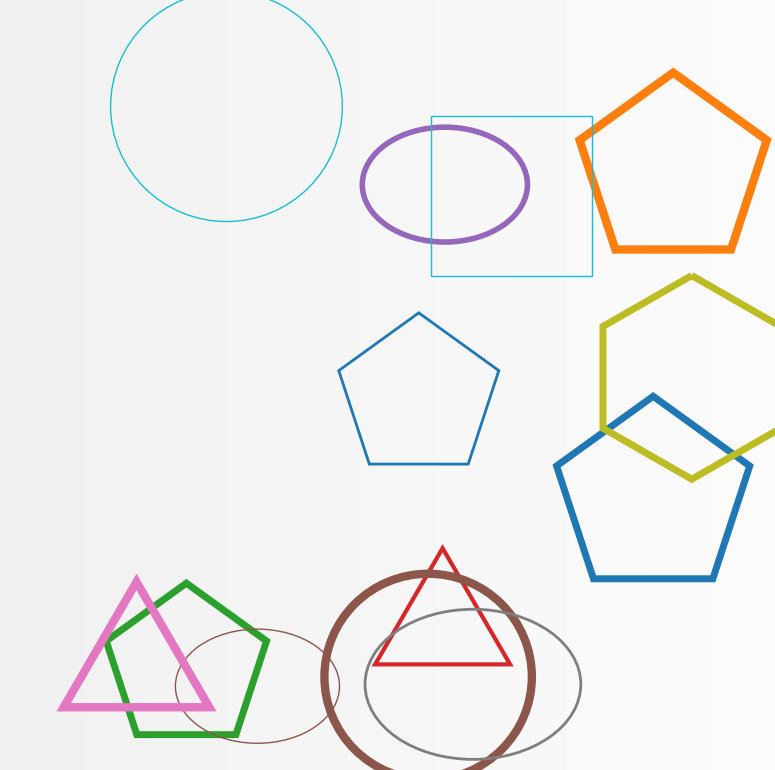[{"shape": "pentagon", "thickness": 1, "radius": 0.54, "center": [0.54, 0.485]}, {"shape": "pentagon", "thickness": 2.5, "radius": 0.66, "center": [0.843, 0.354]}, {"shape": "pentagon", "thickness": 3, "radius": 0.63, "center": [0.869, 0.779]}, {"shape": "pentagon", "thickness": 2.5, "radius": 0.54, "center": [0.24, 0.134]}, {"shape": "triangle", "thickness": 1.5, "radius": 0.5, "center": [0.571, 0.187]}, {"shape": "oval", "thickness": 2, "radius": 0.53, "center": [0.574, 0.76]}, {"shape": "oval", "thickness": 0.5, "radius": 0.53, "center": [0.332, 0.109]}, {"shape": "circle", "thickness": 3, "radius": 0.67, "center": [0.552, 0.121]}, {"shape": "triangle", "thickness": 3, "radius": 0.54, "center": [0.176, 0.136]}, {"shape": "oval", "thickness": 1, "radius": 0.7, "center": [0.61, 0.111]}, {"shape": "hexagon", "thickness": 2.5, "radius": 0.66, "center": [0.893, 0.51]}, {"shape": "square", "thickness": 0.5, "radius": 0.52, "center": [0.66, 0.746]}, {"shape": "circle", "thickness": 0.5, "radius": 0.75, "center": [0.292, 0.862]}]